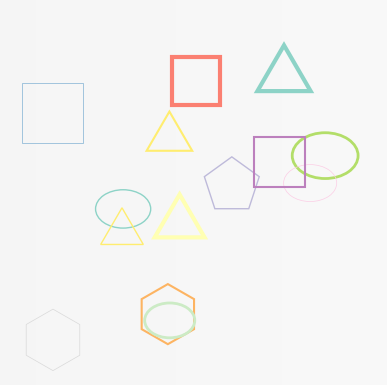[{"shape": "oval", "thickness": 1, "radius": 0.36, "center": [0.318, 0.457]}, {"shape": "triangle", "thickness": 3, "radius": 0.4, "center": [0.733, 0.803]}, {"shape": "triangle", "thickness": 3, "radius": 0.37, "center": [0.464, 0.421]}, {"shape": "pentagon", "thickness": 1, "radius": 0.37, "center": [0.598, 0.518]}, {"shape": "square", "thickness": 3, "radius": 0.31, "center": [0.506, 0.789]}, {"shape": "square", "thickness": 0.5, "radius": 0.39, "center": [0.136, 0.706]}, {"shape": "hexagon", "thickness": 1.5, "radius": 0.39, "center": [0.433, 0.184]}, {"shape": "oval", "thickness": 2, "radius": 0.42, "center": [0.839, 0.596]}, {"shape": "oval", "thickness": 0.5, "radius": 0.34, "center": [0.8, 0.524]}, {"shape": "hexagon", "thickness": 0.5, "radius": 0.4, "center": [0.137, 0.117]}, {"shape": "square", "thickness": 1.5, "radius": 0.33, "center": [0.721, 0.579]}, {"shape": "oval", "thickness": 2, "radius": 0.32, "center": [0.438, 0.168]}, {"shape": "triangle", "thickness": 1.5, "radius": 0.34, "center": [0.437, 0.642]}, {"shape": "triangle", "thickness": 1, "radius": 0.32, "center": [0.315, 0.397]}]